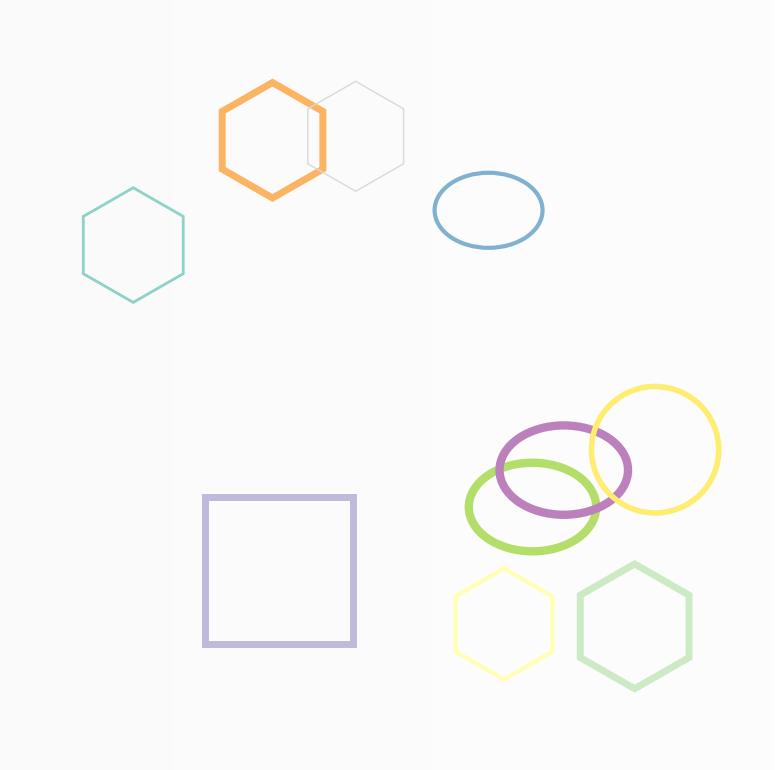[{"shape": "hexagon", "thickness": 1, "radius": 0.37, "center": [0.172, 0.682]}, {"shape": "hexagon", "thickness": 1.5, "radius": 0.36, "center": [0.65, 0.19]}, {"shape": "square", "thickness": 2.5, "radius": 0.48, "center": [0.36, 0.259]}, {"shape": "oval", "thickness": 1.5, "radius": 0.35, "center": [0.63, 0.727]}, {"shape": "hexagon", "thickness": 2.5, "radius": 0.37, "center": [0.352, 0.818]}, {"shape": "oval", "thickness": 3, "radius": 0.41, "center": [0.687, 0.342]}, {"shape": "hexagon", "thickness": 0.5, "radius": 0.36, "center": [0.459, 0.823]}, {"shape": "oval", "thickness": 3, "radius": 0.41, "center": [0.727, 0.389]}, {"shape": "hexagon", "thickness": 2.5, "radius": 0.41, "center": [0.819, 0.187]}, {"shape": "circle", "thickness": 2, "radius": 0.41, "center": [0.845, 0.416]}]